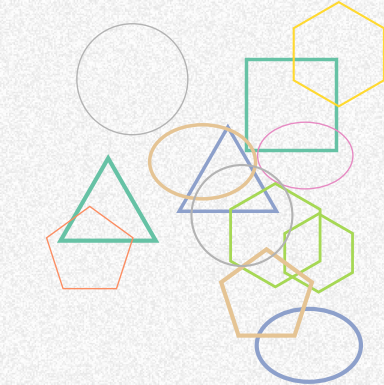[{"shape": "triangle", "thickness": 3, "radius": 0.71, "center": [0.281, 0.446]}, {"shape": "square", "thickness": 2.5, "radius": 0.59, "center": [0.756, 0.729]}, {"shape": "pentagon", "thickness": 1, "radius": 0.59, "center": [0.233, 0.346]}, {"shape": "oval", "thickness": 3, "radius": 0.68, "center": [0.802, 0.103]}, {"shape": "triangle", "thickness": 2.5, "radius": 0.73, "center": [0.592, 0.524]}, {"shape": "oval", "thickness": 1, "radius": 0.62, "center": [0.793, 0.596]}, {"shape": "hexagon", "thickness": 2, "radius": 0.67, "center": [0.715, 0.389]}, {"shape": "hexagon", "thickness": 2, "radius": 0.51, "center": [0.828, 0.343]}, {"shape": "hexagon", "thickness": 1.5, "radius": 0.68, "center": [0.88, 0.859]}, {"shape": "oval", "thickness": 2.5, "radius": 0.69, "center": [0.526, 0.58]}, {"shape": "pentagon", "thickness": 3, "radius": 0.62, "center": [0.692, 0.229]}, {"shape": "circle", "thickness": 1.5, "radius": 0.66, "center": [0.628, 0.44]}, {"shape": "circle", "thickness": 1, "radius": 0.72, "center": [0.344, 0.794]}]